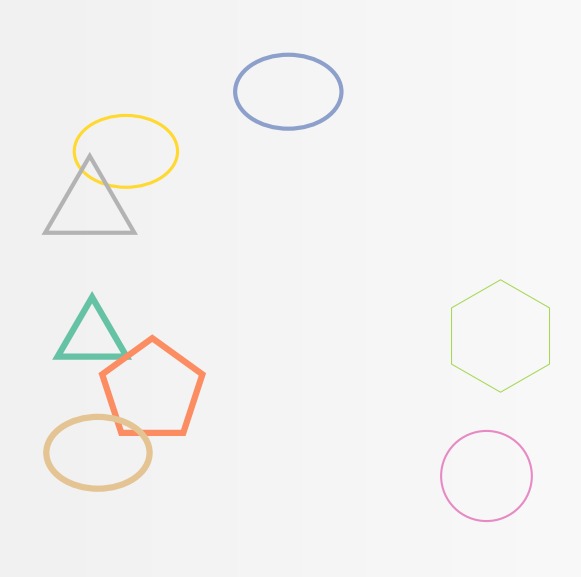[{"shape": "triangle", "thickness": 3, "radius": 0.34, "center": [0.158, 0.416]}, {"shape": "pentagon", "thickness": 3, "radius": 0.45, "center": [0.262, 0.323]}, {"shape": "oval", "thickness": 2, "radius": 0.46, "center": [0.496, 0.84]}, {"shape": "circle", "thickness": 1, "radius": 0.39, "center": [0.837, 0.175]}, {"shape": "hexagon", "thickness": 0.5, "radius": 0.49, "center": [0.861, 0.417]}, {"shape": "oval", "thickness": 1.5, "radius": 0.44, "center": [0.217, 0.737]}, {"shape": "oval", "thickness": 3, "radius": 0.44, "center": [0.169, 0.215]}, {"shape": "triangle", "thickness": 2, "radius": 0.44, "center": [0.154, 0.64]}]